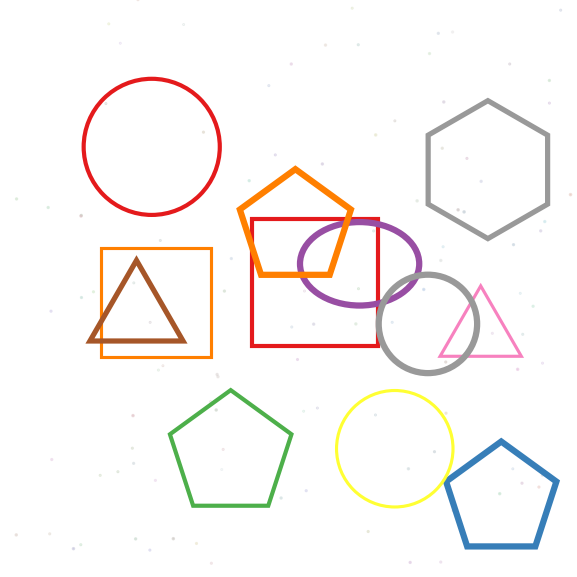[{"shape": "square", "thickness": 2, "radius": 0.55, "center": [0.545, 0.51]}, {"shape": "circle", "thickness": 2, "radius": 0.59, "center": [0.263, 0.745]}, {"shape": "pentagon", "thickness": 3, "radius": 0.5, "center": [0.868, 0.134]}, {"shape": "pentagon", "thickness": 2, "radius": 0.55, "center": [0.399, 0.213]}, {"shape": "oval", "thickness": 3, "radius": 0.52, "center": [0.623, 0.542]}, {"shape": "square", "thickness": 1.5, "radius": 0.47, "center": [0.27, 0.476]}, {"shape": "pentagon", "thickness": 3, "radius": 0.51, "center": [0.511, 0.605]}, {"shape": "circle", "thickness": 1.5, "radius": 0.5, "center": [0.684, 0.222]}, {"shape": "triangle", "thickness": 2.5, "radius": 0.47, "center": [0.236, 0.455]}, {"shape": "triangle", "thickness": 1.5, "radius": 0.41, "center": [0.832, 0.423]}, {"shape": "circle", "thickness": 3, "radius": 0.43, "center": [0.741, 0.438]}, {"shape": "hexagon", "thickness": 2.5, "radius": 0.6, "center": [0.845, 0.705]}]